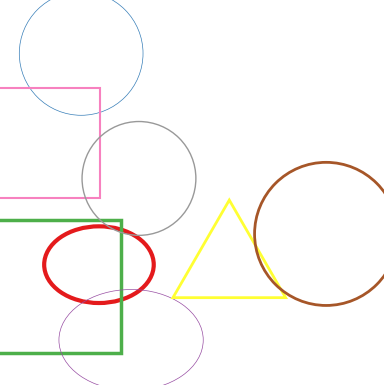[{"shape": "oval", "thickness": 3, "radius": 0.71, "center": [0.257, 0.313]}, {"shape": "circle", "thickness": 0.5, "radius": 0.8, "center": [0.211, 0.861]}, {"shape": "square", "thickness": 2.5, "radius": 0.86, "center": [0.142, 0.256]}, {"shape": "oval", "thickness": 0.5, "radius": 0.94, "center": [0.34, 0.117]}, {"shape": "triangle", "thickness": 2, "radius": 0.84, "center": [0.596, 0.311]}, {"shape": "circle", "thickness": 2, "radius": 0.93, "center": [0.847, 0.392]}, {"shape": "square", "thickness": 1.5, "radius": 0.72, "center": [0.117, 0.629]}, {"shape": "circle", "thickness": 1, "radius": 0.74, "center": [0.361, 0.537]}]